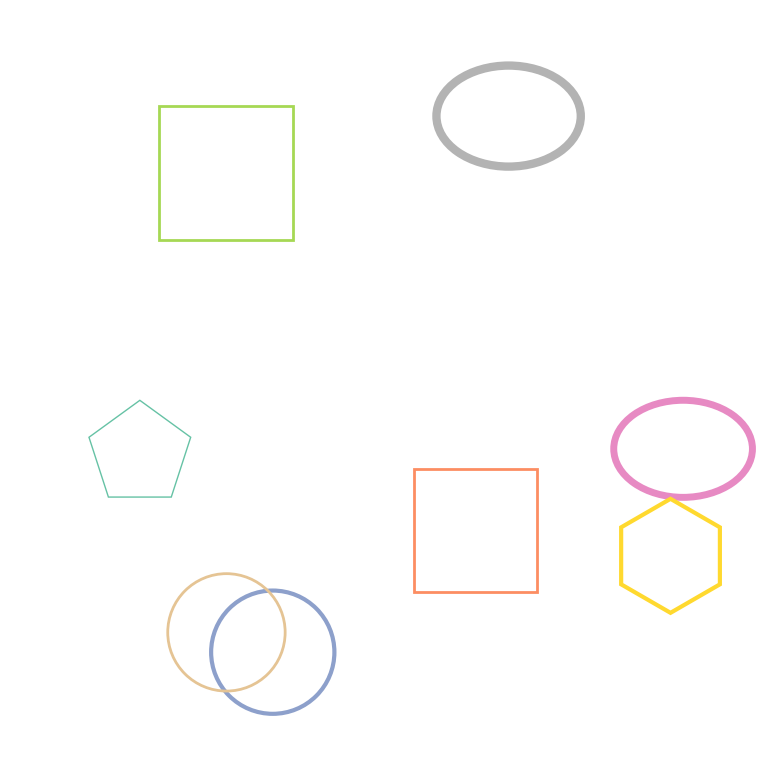[{"shape": "pentagon", "thickness": 0.5, "radius": 0.35, "center": [0.182, 0.411]}, {"shape": "square", "thickness": 1, "radius": 0.4, "center": [0.618, 0.311]}, {"shape": "circle", "thickness": 1.5, "radius": 0.4, "center": [0.354, 0.153]}, {"shape": "oval", "thickness": 2.5, "radius": 0.45, "center": [0.887, 0.417]}, {"shape": "square", "thickness": 1, "radius": 0.44, "center": [0.293, 0.775]}, {"shape": "hexagon", "thickness": 1.5, "radius": 0.37, "center": [0.871, 0.278]}, {"shape": "circle", "thickness": 1, "radius": 0.38, "center": [0.294, 0.179]}, {"shape": "oval", "thickness": 3, "radius": 0.47, "center": [0.661, 0.849]}]